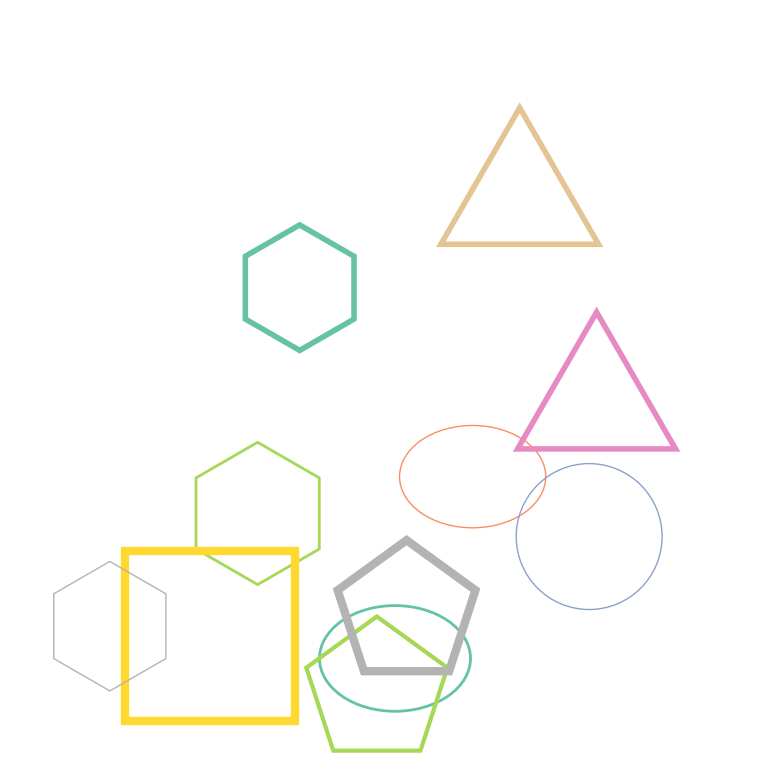[{"shape": "oval", "thickness": 1, "radius": 0.49, "center": [0.513, 0.145]}, {"shape": "hexagon", "thickness": 2, "radius": 0.41, "center": [0.389, 0.626]}, {"shape": "oval", "thickness": 0.5, "radius": 0.47, "center": [0.614, 0.381]}, {"shape": "circle", "thickness": 0.5, "radius": 0.47, "center": [0.765, 0.303]}, {"shape": "triangle", "thickness": 2, "radius": 0.59, "center": [0.775, 0.476]}, {"shape": "pentagon", "thickness": 1.5, "radius": 0.48, "center": [0.489, 0.103]}, {"shape": "hexagon", "thickness": 1, "radius": 0.46, "center": [0.335, 0.333]}, {"shape": "square", "thickness": 3, "radius": 0.55, "center": [0.273, 0.174]}, {"shape": "triangle", "thickness": 2, "radius": 0.59, "center": [0.675, 0.742]}, {"shape": "hexagon", "thickness": 0.5, "radius": 0.42, "center": [0.143, 0.187]}, {"shape": "pentagon", "thickness": 3, "radius": 0.47, "center": [0.528, 0.204]}]